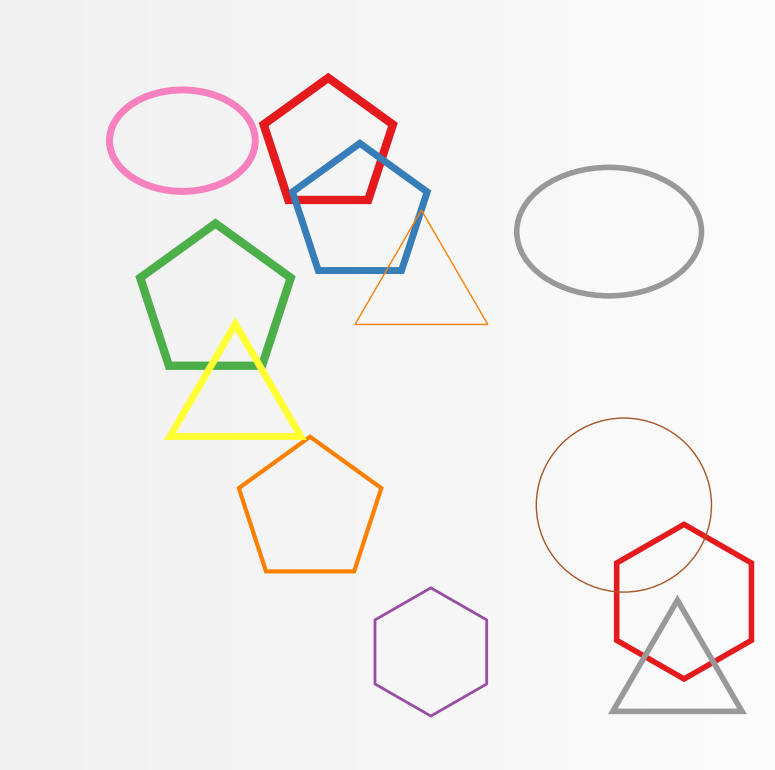[{"shape": "pentagon", "thickness": 3, "radius": 0.44, "center": [0.424, 0.811]}, {"shape": "hexagon", "thickness": 2, "radius": 0.5, "center": [0.883, 0.219]}, {"shape": "pentagon", "thickness": 2.5, "radius": 0.46, "center": [0.464, 0.723]}, {"shape": "pentagon", "thickness": 3, "radius": 0.51, "center": [0.278, 0.608]}, {"shape": "hexagon", "thickness": 1, "radius": 0.42, "center": [0.556, 0.153]}, {"shape": "pentagon", "thickness": 1.5, "radius": 0.48, "center": [0.4, 0.336]}, {"shape": "triangle", "thickness": 0.5, "radius": 0.49, "center": [0.544, 0.628]}, {"shape": "triangle", "thickness": 2.5, "radius": 0.49, "center": [0.304, 0.482]}, {"shape": "circle", "thickness": 0.5, "radius": 0.57, "center": [0.805, 0.344]}, {"shape": "oval", "thickness": 2.5, "radius": 0.47, "center": [0.235, 0.817]}, {"shape": "oval", "thickness": 2, "radius": 0.6, "center": [0.786, 0.699]}, {"shape": "triangle", "thickness": 2, "radius": 0.48, "center": [0.874, 0.124]}]